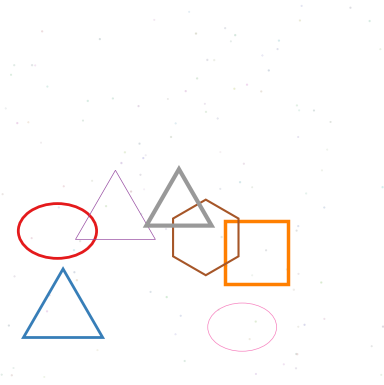[{"shape": "oval", "thickness": 2, "radius": 0.51, "center": [0.149, 0.4]}, {"shape": "triangle", "thickness": 2, "radius": 0.59, "center": [0.164, 0.183]}, {"shape": "triangle", "thickness": 0.5, "radius": 0.6, "center": [0.3, 0.438]}, {"shape": "square", "thickness": 2.5, "radius": 0.41, "center": [0.665, 0.344]}, {"shape": "hexagon", "thickness": 1.5, "radius": 0.49, "center": [0.535, 0.383]}, {"shape": "oval", "thickness": 0.5, "radius": 0.45, "center": [0.629, 0.15]}, {"shape": "triangle", "thickness": 3, "radius": 0.49, "center": [0.465, 0.463]}]